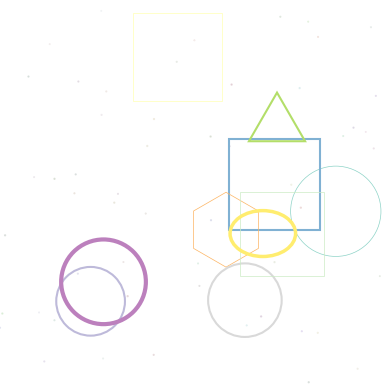[{"shape": "circle", "thickness": 0.5, "radius": 0.59, "center": [0.872, 0.451]}, {"shape": "square", "thickness": 0.5, "radius": 0.57, "center": [0.461, 0.853]}, {"shape": "circle", "thickness": 1.5, "radius": 0.45, "center": [0.235, 0.217]}, {"shape": "square", "thickness": 1.5, "radius": 0.59, "center": [0.714, 0.52]}, {"shape": "hexagon", "thickness": 0.5, "radius": 0.49, "center": [0.587, 0.403]}, {"shape": "triangle", "thickness": 1.5, "radius": 0.42, "center": [0.72, 0.675]}, {"shape": "circle", "thickness": 1.5, "radius": 0.48, "center": [0.636, 0.22]}, {"shape": "circle", "thickness": 3, "radius": 0.55, "center": [0.269, 0.268]}, {"shape": "square", "thickness": 0.5, "radius": 0.54, "center": [0.733, 0.393]}, {"shape": "oval", "thickness": 2.5, "radius": 0.43, "center": [0.683, 0.393]}]